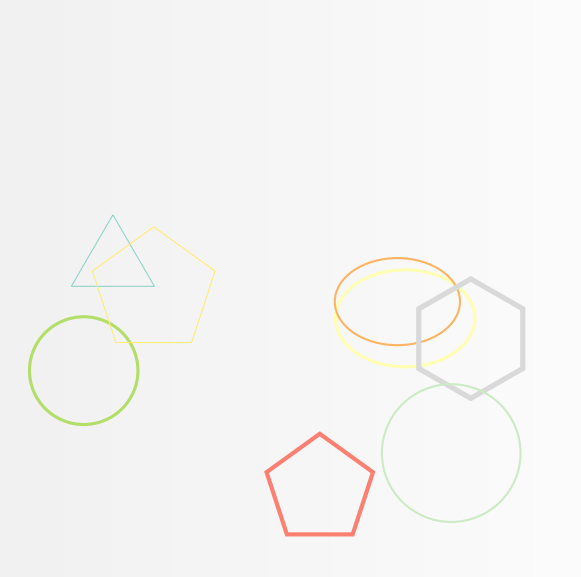[{"shape": "triangle", "thickness": 0.5, "radius": 0.41, "center": [0.194, 0.545]}, {"shape": "oval", "thickness": 1.5, "radius": 0.6, "center": [0.697, 0.448]}, {"shape": "pentagon", "thickness": 2, "radius": 0.48, "center": [0.55, 0.152]}, {"shape": "oval", "thickness": 1, "radius": 0.54, "center": [0.684, 0.477]}, {"shape": "circle", "thickness": 1.5, "radius": 0.47, "center": [0.144, 0.357]}, {"shape": "hexagon", "thickness": 2.5, "radius": 0.52, "center": [0.81, 0.413]}, {"shape": "circle", "thickness": 1, "radius": 0.6, "center": [0.776, 0.215]}, {"shape": "pentagon", "thickness": 0.5, "radius": 0.55, "center": [0.264, 0.496]}]